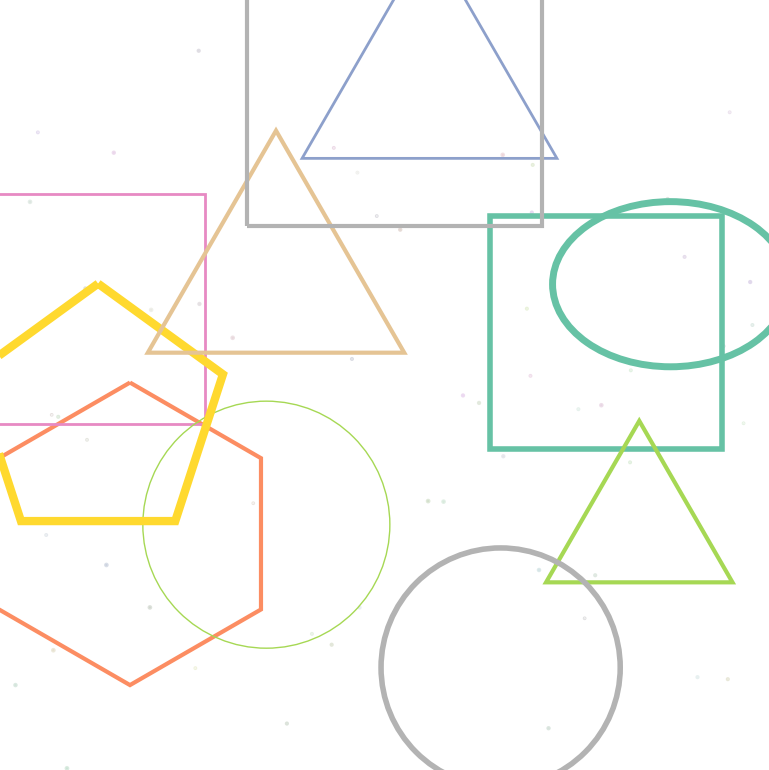[{"shape": "square", "thickness": 2, "radius": 0.76, "center": [0.787, 0.568]}, {"shape": "oval", "thickness": 2.5, "radius": 0.77, "center": [0.871, 0.631]}, {"shape": "hexagon", "thickness": 1.5, "radius": 0.98, "center": [0.169, 0.307]}, {"shape": "triangle", "thickness": 1, "radius": 0.96, "center": [0.558, 0.89]}, {"shape": "square", "thickness": 1, "radius": 0.75, "center": [0.117, 0.599]}, {"shape": "circle", "thickness": 0.5, "radius": 0.8, "center": [0.346, 0.319]}, {"shape": "triangle", "thickness": 1.5, "radius": 0.7, "center": [0.83, 0.314]}, {"shape": "pentagon", "thickness": 3, "radius": 0.85, "center": [0.127, 0.461]}, {"shape": "triangle", "thickness": 1.5, "radius": 0.96, "center": [0.358, 0.638]}, {"shape": "circle", "thickness": 2, "radius": 0.78, "center": [0.65, 0.133]}, {"shape": "square", "thickness": 1.5, "radius": 0.96, "center": [0.513, 0.898]}]